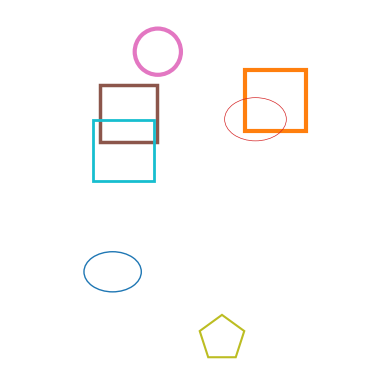[{"shape": "oval", "thickness": 1, "radius": 0.37, "center": [0.293, 0.294]}, {"shape": "square", "thickness": 3, "radius": 0.4, "center": [0.715, 0.74]}, {"shape": "oval", "thickness": 0.5, "radius": 0.4, "center": [0.664, 0.69]}, {"shape": "square", "thickness": 2.5, "radius": 0.37, "center": [0.333, 0.705]}, {"shape": "circle", "thickness": 3, "radius": 0.3, "center": [0.41, 0.866]}, {"shape": "pentagon", "thickness": 1.5, "radius": 0.3, "center": [0.577, 0.121]}, {"shape": "square", "thickness": 2, "radius": 0.4, "center": [0.321, 0.61]}]